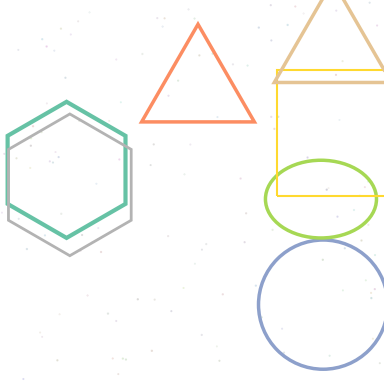[{"shape": "hexagon", "thickness": 3, "radius": 0.88, "center": [0.173, 0.559]}, {"shape": "triangle", "thickness": 2.5, "radius": 0.85, "center": [0.514, 0.768]}, {"shape": "circle", "thickness": 2.5, "radius": 0.84, "center": [0.839, 0.209]}, {"shape": "oval", "thickness": 2.5, "radius": 0.72, "center": [0.834, 0.483]}, {"shape": "square", "thickness": 1.5, "radius": 0.82, "center": [0.884, 0.655]}, {"shape": "triangle", "thickness": 2.5, "radius": 0.88, "center": [0.865, 0.874]}, {"shape": "hexagon", "thickness": 2, "radius": 0.92, "center": [0.181, 0.52]}]